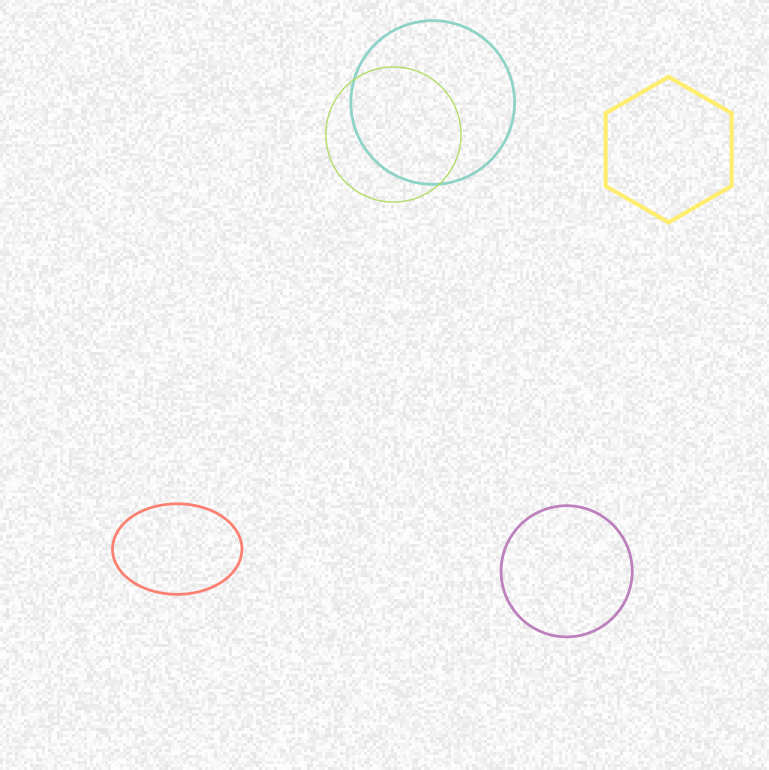[{"shape": "circle", "thickness": 1, "radius": 0.53, "center": [0.562, 0.867]}, {"shape": "oval", "thickness": 1, "radius": 0.42, "center": [0.23, 0.287]}, {"shape": "circle", "thickness": 0.5, "radius": 0.44, "center": [0.511, 0.825]}, {"shape": "circle", "thickness": 1, "radius": 0.43, "center": [0.736, 0.258]}, {"shape": "hexagon", "thickness": 1.5, "radius": 0.47, "center": [0.868, 0.806]}]